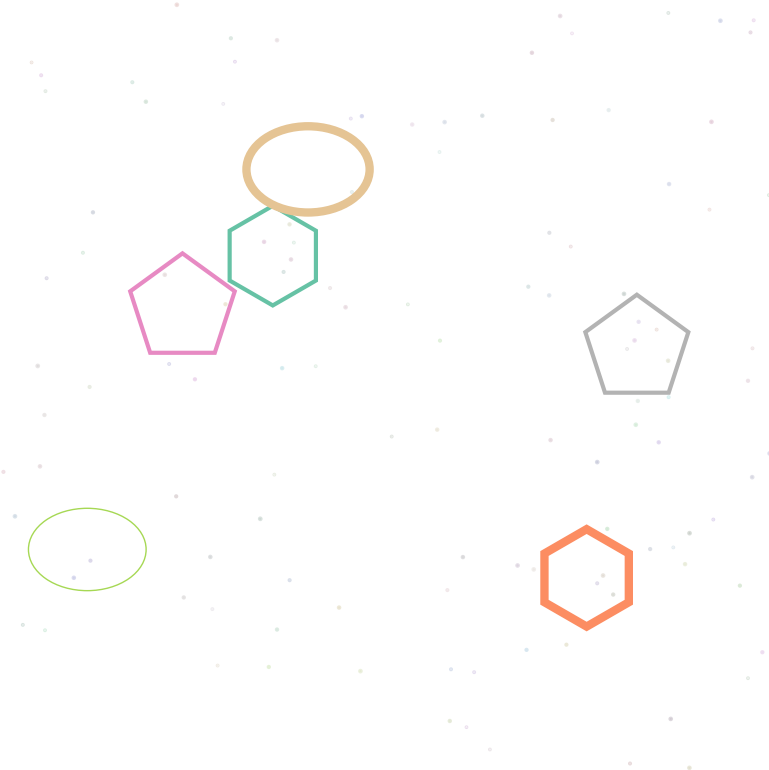[{"shape": "hexagon", "thickness": 1.5, "radius": 0.32, "center": [0.354, 0.668]}, {"shape": "hexagon", "thickness": 3, "radius": 0.32, "center": [0.762, 0.25]}, {"shape": "pentagon", "thickness": 1.5, "radius": 0.36, "center": [0.237, 0.6]}, {"shape": "oval", "thickness": 0.5, "radius": 0.38, "center": [0.113, 0.286]}, {"shape": "oval", "thickness": 3, "radius": 0.4, "center": [0.4, 0.78]}, {"shape": "pentagon", "thickness": 1.5, "radius": 0.35, "center": [0.827, 0.547]}]